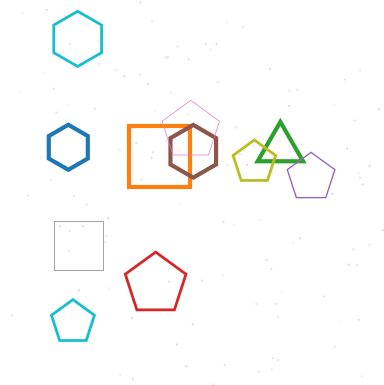[{"shape": "hexagon", "thickness": 3, "radius": 0.29, "center": [0.177, 0.617]}, {"shape": "square", "thickness": 3, "radius": 0.4, "center": [0.415, 0.595]}, {"shape": "triangle", "thickness": 3, "radius": 0.34, "center": [0.728, 0.615]}, {"shape": "pentagon", "thickness": 2, "radius": 0.41, "center": [0.404, 0.262]}, {"shape": "pentagon", "thickness": 1, "radius": 0.32, "center": [0.808, 0.539]}, {"shape": "hexagon", "thickness": 3, "radius": 0.34, "center": [0.502, 0.607]}, {"shape": "pentagon", "thickness": 0.5, "radius": 0.39, "center": [0.495, 0.661]}, {"shape": "square", "thickness": 0.5, "radius": 0.32, "center": [0.203, 0.362]}, {"shape": "pentagon", "thickness": 2, "radius": 0.29, "center": [0.661, 0.578]}, {"shape": "pentagon", "thickness": 2, "radius": 0.29, "center": [0.189, 0.163]}, {"shape": "hexagon", "thickness": 2, "radius": 0.36, "center": [0.202, 0.899]}]